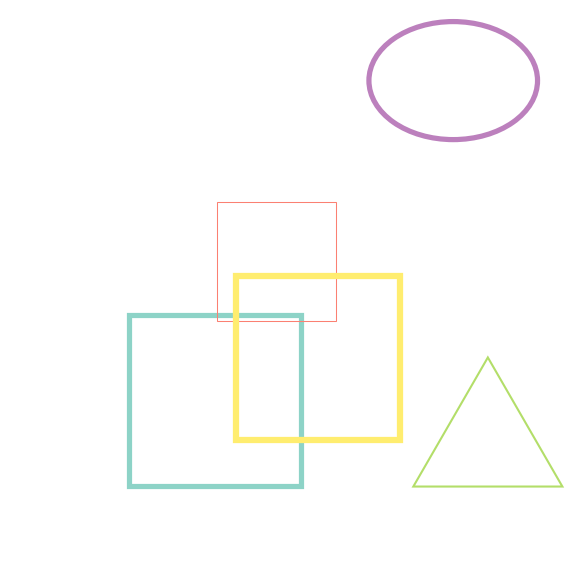[{"shape": "square", "thickness": 2.5, "radius": 0.74, "center": [0.372, 0.305]}, {"shape": "square", "thickness": 0.5, "radius": 0.52, "center": [0.479, 0.546]}, {"shape": "triangle", "thickness": 1, "radius": 0.75, "center": [0.845, 0.231]}, {"shape": "oval", "thickness": 2.5, "radius": 0.73, "center": [0.785, 0.86]}, {"shape": "square", "thickness": 3, "radius": 0.71, "center": [0.551, 0.379]}]